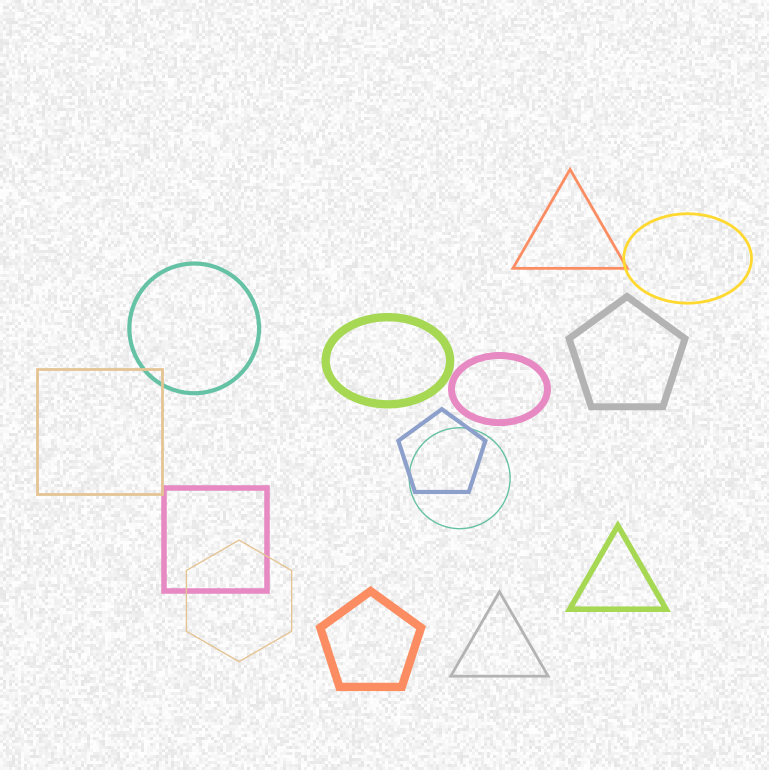[{"shape": "circle", "thickness": 1.5, "radius": 0.42, "center": [0.252, 0.574]}, {"shape": "circle", "thickness": 0.5, "radius": 0.33, "center": [0.597, 0.379]}, {"shape": "triangle", "thickness": 1, "radius": 0.43, "center": [0.74, 0.694]}, {"shape": "pentagon", "thickness": 3, "radius": 0.34, "center": [0.481, 0.164]}, {"shape": "pentagon", "thickness": 1.5, "radius": 0.3, "center": [0.574, 0.409]}, {"shape": "oval", "thickness": 2.5, "radius": 0.31, "center": [0.649, 0.495]}, {"shape": "square", "thickness": 2, "radius": 0.33, "center": [0.28, 0.3]}, {"shape": "oval", "thickness": 3, "radius": 0.4, "center": [0.504, 0.531]}, {"shape": "triangle", "thickness": 2, "radius": 0.36, "center": [0.802, 0.245]}, {"shape": "oval", "thickness": 1, "radius": 0.41, "center": [0.893, 0.664]}, {"shape": "hexagon", "thickness": 0.5, "radius": 0.39, "center": [0.31, 0.22]}, {"shape": "square", "thickness": 1, "radius": 0.4, "center": [0.129, 0.44]}, {"shape": "triangle", "thickness": 1, "radius": 0.37, "center": [0.649, 0.158]}, {"shape": "pentagon", "thickness": 2.5, "radius": 0.4, "center": [0.814, 0.536]}]